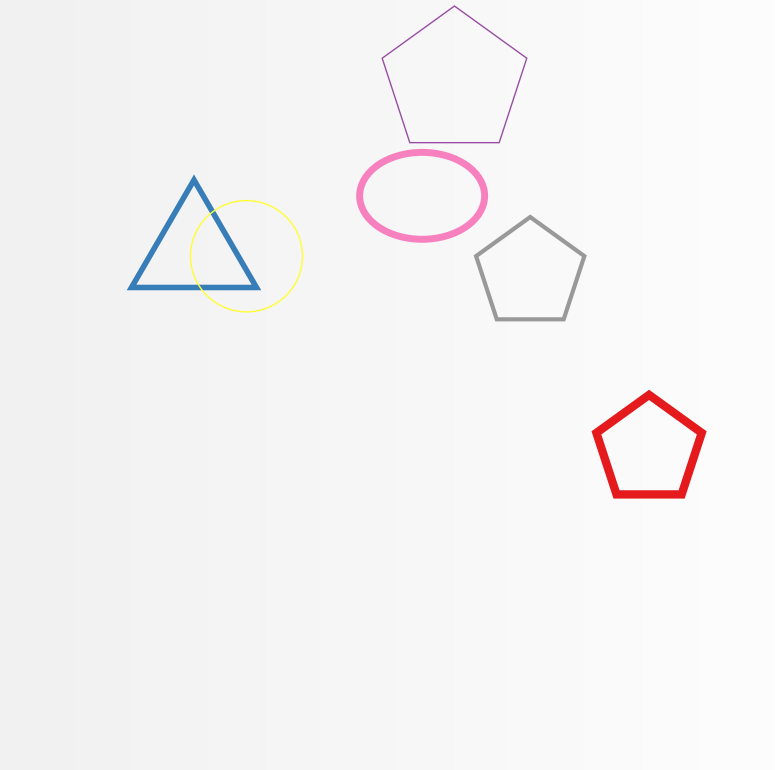[{"shape": "pentagon", "thickness": 3, "radius": 0.36, "center": [0.838, 0.416]}, {"shape": "triangle", "thickness": 2, "radius": 0.47, "center": [0.25, 0.673]}, {"shape": "pentagon", "thickness": 0.5, "radius": 0.49, "center": [0.586, 0.894]}, {"shape": "circle", "thickness": 0.5, "radius": 0.36, "center": [0.318, 0.667]}, {"shape": "oval", "thickness": 2.5, "radius": 0.4, "center": [0.545, 0.746]}, {"shape": "pentagon", "thickness": 1.5, "radius": 0.37, "center": [0.684, 0.645]}]